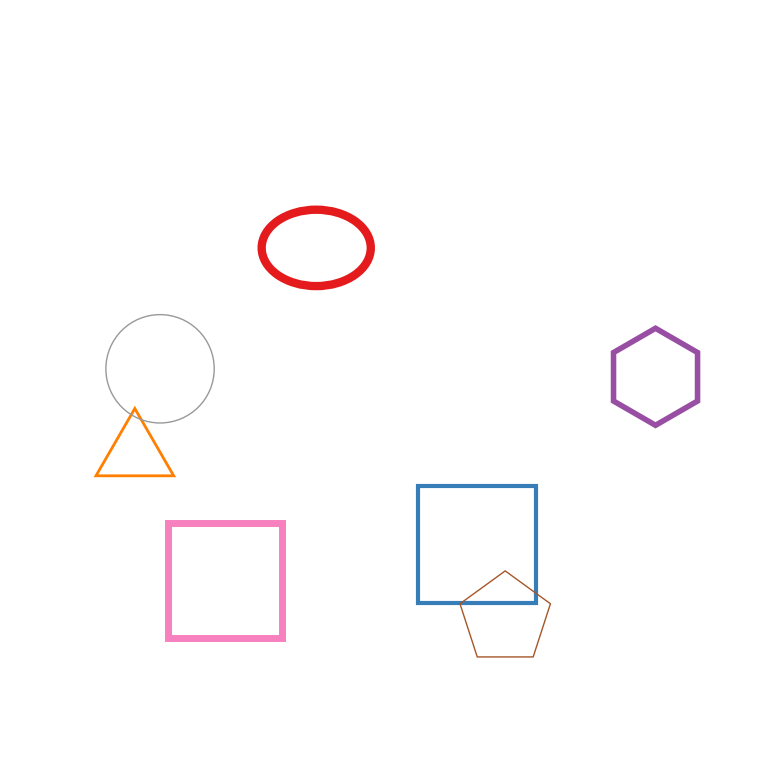[{"shape": "oval", "thickness": 3, "radius": 0.35, "center": [0.411, 0.678]}, {"shape": "square", "thickness": 1.5, "radius": 0.38, "center": [0.619, 0.292]}, {"shape": "hexagon", "thickness": 2, "radius": 0.31, "center": [0.851, 0.511]}, {"shape": "triangle", "thickness": 1, "radius": 0.29, "center": [0.175, 0.411]}, {"shape": "pentagon", "thickness": 0.5, "radius": 0.31, "center": [0.656, 0.197]}, {"shape": "square", "thickness": 2.5, "radius": 0.37, "center": [0.293, 0.246]}, {"shape": "circle", "thickness": 0.5, "radius": 0.35, "center": [0.208, 0.521]}]